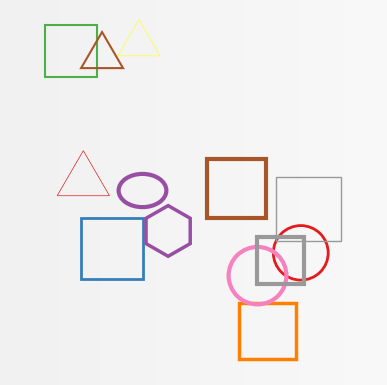[{"shape": "circle", "thickness": 2, "radius": 0.35, "center": [0.776, 0.343]}, {"shape": "triangle", "thickness": 0.5, "radius": 0.39, "center": [0.215, 0.531]}, {"shape": "square", "thickness": 2, "radius": 0.4, "center": [0.289, 0.355]}, {"shape": "square", "thickness": 1.5, "radius": 0.33, "center": [0.184, 0.868]}, {"shape": "hexagon", "thickness": 2.5, "radius": 0.33, "center": [0.434, 0.4]}, {"shape": "oval", "thickness": 3, "radius": 0.31, "center": [0.368, 0.505]}, {"shape": "square", "thickness": 2.5, "radius": 0.37, "center": [0.691, 0.141]}, {"shape": "triangle", "thickness": 0.5, "radius": 0.31, "center": [0.359, 0.886]}, {"shape": "square", "thickness": 3, "radius": 0.38, "center": [0.611, 0.51]}, {"shape": "triangle", "thickness": 1.5, "radius": 0.31, "center": [0.263, 0.854]}, {"shape": "circle", "thickness": 3, "radius": 0.37, "center": [0.665, 0.284]}, {"shape": "square", "thickness": 3, "radius": 0.3, "center": [0.724, 0.323]}, {"shape": "square", "thickness": 1, "radius": 0.42, "center": [0.795, 0.457]}]